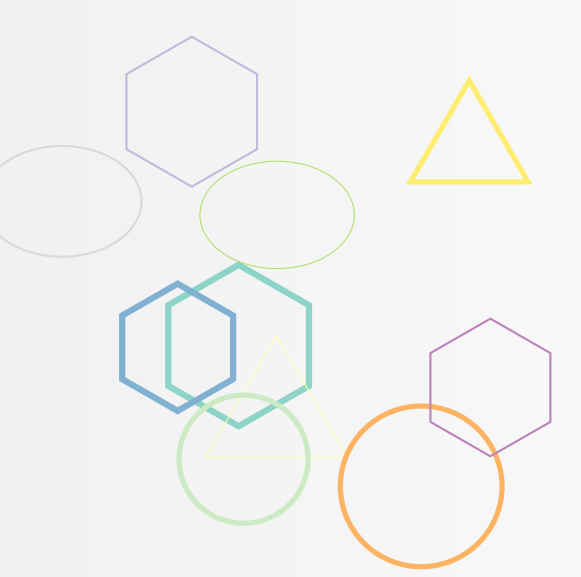[{"shape": "hexagon", "thickness": 3, "radius": 0.7, "center": [0.411, 0.401]}, {"shape": "triangle", "thickness": 0.5, "radius": 0.7, "center": [0.475, 0.278]}, {"shape": "hexagon", "thickness": 1, "radius": 0.65, "center": [0.33, 0.806]}, {"shape": "hexagon", "thickness": 3, "radius": 0.55, "center": [0.306, 0.398]}, {"shape": "circle", "thickness": 2.5, "radius": 0.7, "center": [0.725, 0.157]}, {"shape": "oval", "thickness": 0.5, "radius": 0.66, "center": [0.477, 0.627]}, {"shape": "oval", "thickness": 1, "radius": 0.68, "center": [0.106, 0.65]}, {"shape": "hexagon", "thickness": 1, "radius": 0.6, "center": [0.844, 0.328]}, {"shape": "circle", "thickness": 2.5, "radius": 0.55, "center": [0.419, 0.204]}, {"shape": "triangle", "thickness": 2.5, "radius": 0.58, "center": [0.807, 0.743]}]